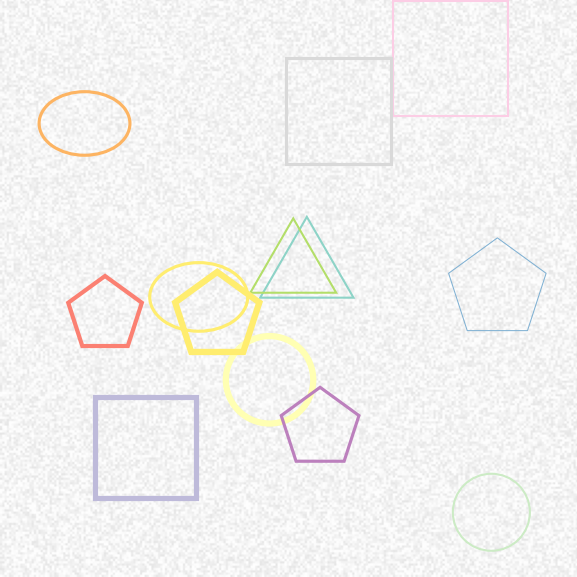[{"shape": "triangle", "thickness": 1, "radius": 0.47, "center": [0.531, 0.53]}, {"shape": "circle", "thickness": 3, "radius": 0.38, "center": [0.467, 0.341]}, {"shape": "square", "thickness": 2.5, "radius": 0.44, "center": [0.252, 0.225]}, {"shape": "pentagon", "thickness": 2, "radius": 0.34, "center": [0.182, 0.454]}, {"shape": "pentagon", "thickness": 0.5, "radius": 0.44, "center": [0.861, 0.498]}, {"shape": "oval", "thickness": 1.5, "radius": 0.39, "center": [0.146, 0.785]}, {"shape": "triangle", "thickness": 1, "radius": 0.43, "center": [0.508, 0.535]}, {"shape": "square", "thickness": 1, "radius": 0.5, "center": [0.78, 0.897]}, {"shape": "square", "thickness": 1.5, "radius": 0.46, "center": [0.586, 0.807]}, {"shape": "pentagon", "thickness": 1.5, "radius": 0.35, "center": [0.554, 0.258]}, {"shape": "circle", "thickness": 1, "radius": 0.33, "center": [0.851, 0.112]}, {"shape": "pentagon", "thickness": 3, "radius": 0.38, "center": [0.376, 0.452]}, {"shape": "oval", "thickness": 1.5, "radius": 0.42, "center": [0.344, 0.485]}]